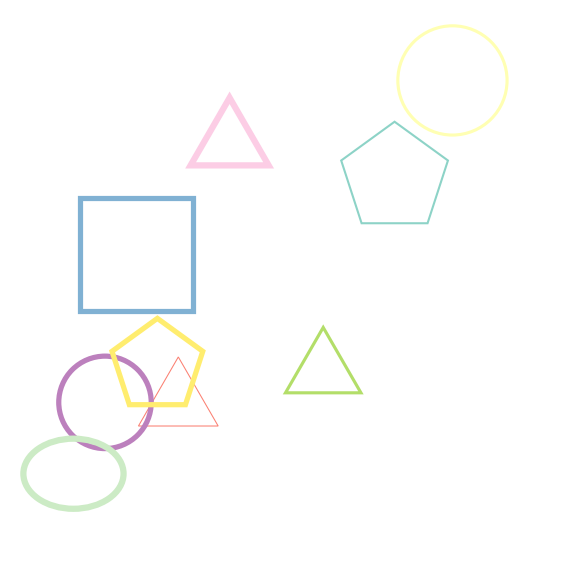[{"shape": "pentagon", "thickness": 1, "radius": 0.49, "center": [0.683, 0.691]}, {"shape": "circle", "thickness": 1.5, "radius": 0.47, "center": [0.783, 0.86]}, {"shape": "triangle", "thickness": 0.5, "radius": 0.4, "center": [0.309, 0.301]}, {"shape": "square", "thickness": 2.5, "radius": 0.49, "center": [0.236, 0.558]}, {"shape": "triangle", "thickness": 1.5, "radius": 0.38, "center": [0.56, 0.357]}, {"shape": "triangle", "thickness": 3, "radius": 0.39, "center": [0.398, 0.752]}, {"shape": "circle", "thickness": 2.5, "radius": 0.4, "center": [0.182, 0.302]}, {"shape": "oval", "thickness": 3, "radius": 0.43, "center": [0.127, 0.179]}, {"shape": "pentagon", "thickness": 2.5, "radius": 0.41, "center": [0.273, 0.365]}]